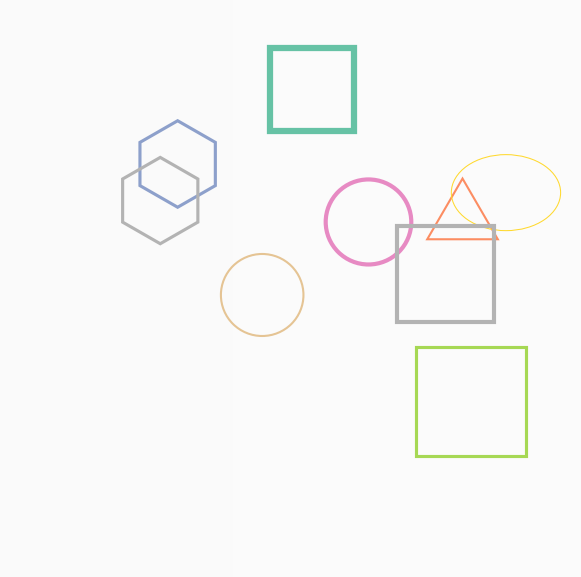[{"shape": "square", "thickness": 3, "radius": 0.36, "center": [0.536, 0.844]}, {"shape": "triangle", "thickness": 1, "radius": 0.35, "center": [0.796, 0.62]}, {"shape": "hexagon", "thickness": 1.5, "radius": 0.37, "center": [0.306, 0.715]}, {"shape": "circle", "thickness": 2, "radius": 0.37, "center": [0.634, 0.615]}, {"shape": "square", "thickness": 1.5, "radius": 0.47, "center": [0.81, 0.304]}, {"shape": "oval", "thickness": 0.5, "radius": 0.47, "center": [0.87, 0.666]}, {"shape": "circle", "thickness": 1, "radius": 0.36, "center": [0.451, 0.488]}, {"shape": "square", "thickness": 2, "radius": 0.42, "center": [0.767, 0.524]}, {"shape": "hexagon", "thickness": 1.5, "radius": 0.37, "center": [0.276, 0.652]}]